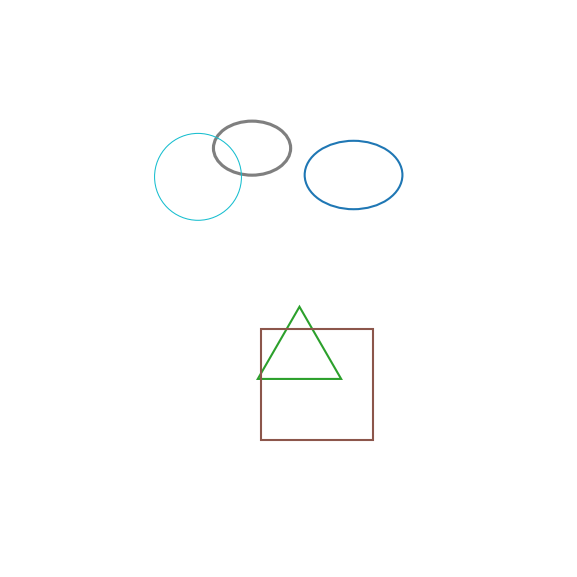[{"shape": "oval", "thickness": 1, "radius": 0.42, "center": [0.612, 0.696]}, {"shape": "triangle", "thickness": 1, "radius": 0.42, "center": [0.519, 0.385]}, {"shape": "square", "thickness": 1, "radius": 0.48, "center": [0.549, 0.333]}, {"shape": "oval", "thickness": 1.5, "radius": 0.33, "center": [0.436, 0.743]}, {"shape": "circle", "thickness": 0.5, "radius": 0.38, "center": [0.343, 0.693]}]